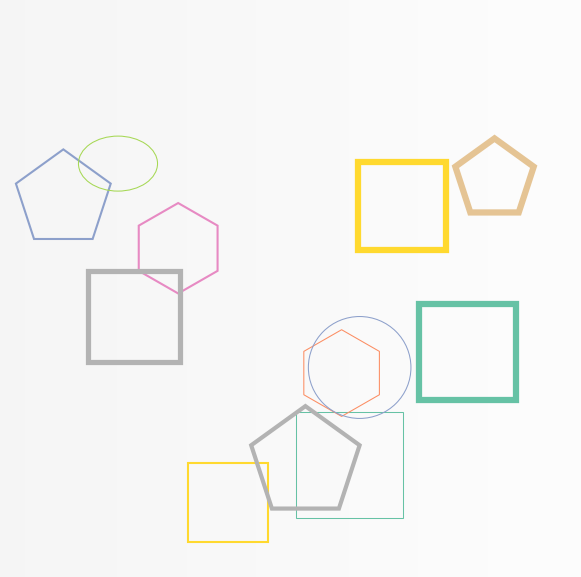[{"shape": "square", "thickness": 0.5, "radius": 0.46, "center": [0.602, 0.194]}, {"shape": "square", "thickness": 3, "radius": 0.42, "center": [0.804, 0.39]}, {"shape": "hexagon", "thickness": 0.5, "radius": 0.38, "center": [0.588, 0.353]}, {"shape": "pentagon", "thickness": 1, "radius": 0.43, "center": [0.109, 0.655]}, {"shape": "circle", "thickness": 0.5, "radius": 0.44, "center": [0.619, 0.363]}, {"shape": "hexagon", "thickness": 1, "radius": 0.39, "center": [0.307, 0.569]}, {"shape": "oval", "thickness": 0.5, "radius": 0.34, "center": [0.203, 0.716]}, {"shape": "square", "thickness": 3, "radius": 0.38, "center": [0.692, 0.643]}, {"shape": "square", "thickness": 1, "radius": 0.34, "center": [0.392, 0.129]}, {"shape": "pentagon", "thickness": 3, "radius": 0.35, "center": [0.851, 0.689]}, {"shape": "pentagon", "thickness": 2, "radius": 0.49, "center": [0.525, 0.198]}, {"shape": "square", "thickness": 2.5, "radius": 0.4, "center": [0.231, 0.451]}]